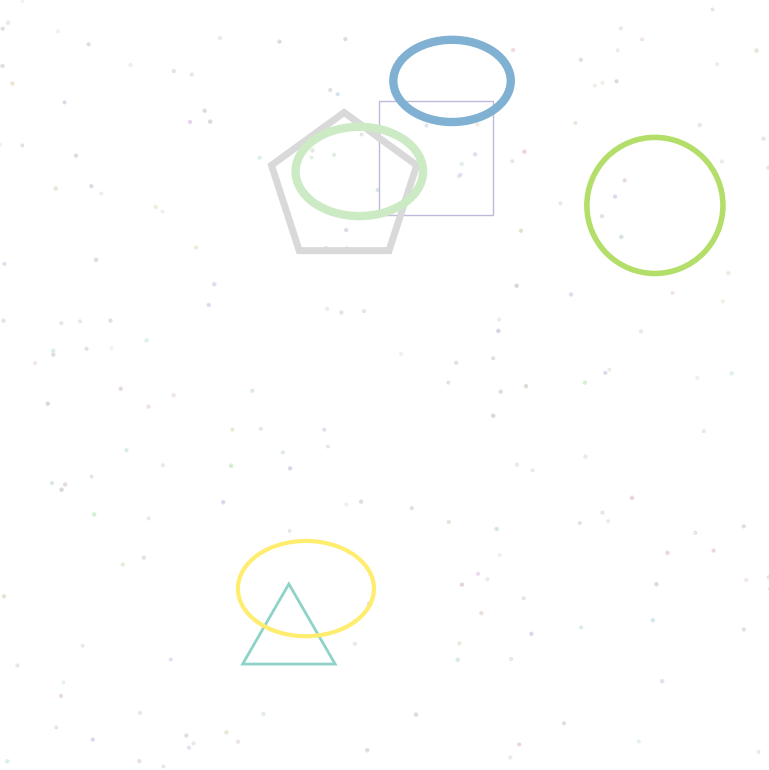[{"shape": "triangle", "thickness": 1, "radius": 0.35, "center": [0.375, 0.172]}, {"shape": "square", "thickness": 0.5, "radius": 0.37, "center": [0.566, 0.795]}, {"shape": "oval", "thickness": 3, "radius": 0.38, "center": [0.587, 0.895]}, {"shape": "circle", "thickness": 2, "radius": 0.44, "center": [0.851, 0.733]}, {"shape": "pentagon", "thickness": 2.5, "radius": 0.5, "center": [0.447, 0.755]}, {"shape": "oval", "thickness": 3, "radius": 0.41, "center": [0.467, 0.777]}, {"shape": "oval", "thickness": 1.5, "radius": 0.44, "center": [0.397, 0.236]}]